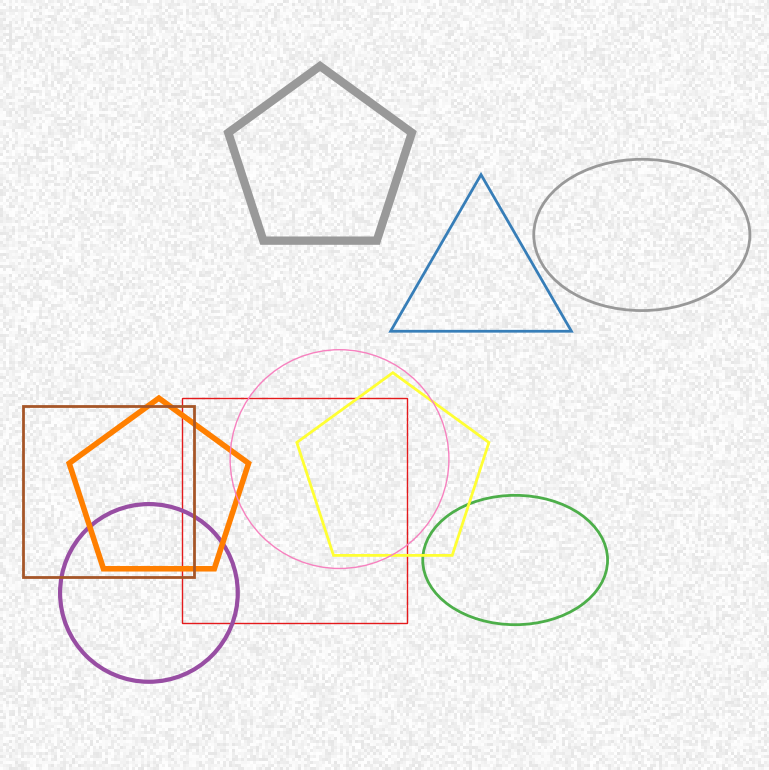[{"shape": "square", "thickness": 0.5, "radius": 0.73, "center": [0.383, 0.337]}, {"shape": "triangle", "thickness": 1, "radius": 0.68, "center": [0.625, 0.638]}, {"shape": "oval", "thickness": 1, "radius": 0.6, "center": [0.669, 0.273]}, {"shape": "circle", "thickness": 1.5, "radius": 0.58, "center": [0.193, 0.23]}, {"shape": "pentagon", "thickness": 2, "radius": 0.61, "center": [0.206, 0.36]}, {"shape": "pentagon", "thickness": 1, "radius": 0.66, "center": [0.51, 0.385]}, {"shape": "square", "thickness": 1, "radius": 0.56, "center": [0.141, 0.362]}, {"shape": "circle", "thickness": 0.5, "radius": 0.71, "center": [0.441, 0.404]}, {"shape": "oval", "thickness": 1, "radius": 0.7, "center": [0.834, 0.695]}, {"shape": "pentagon", "thickness": 3, "radius": 0.63, "center": [0.416, 0.789]}]